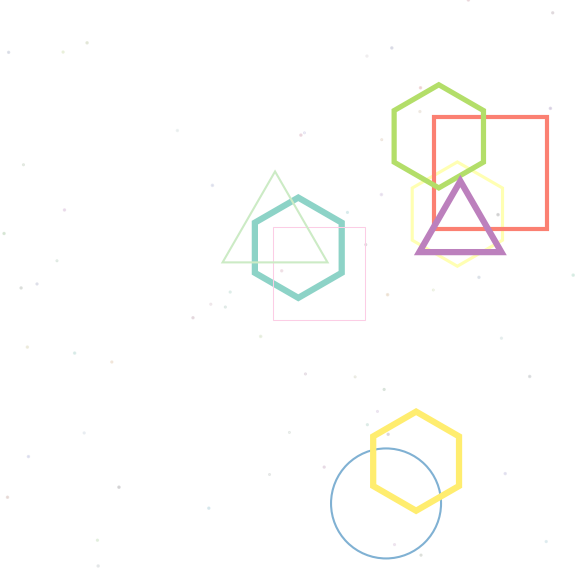[{"shape": "hexagon", "thickness": 3, "radius": 0.43, "center": [0.517, 0.57]}, {"shape": "hexagon", "thickness": 1.5, "radius": 0.45, "center": [0.792, 0.628]}, {"shape": "square", "thickness": 2, "radius": 0.49, "center": [0.849, 0.7]}, {"shape": "circle", "thickness": 1, "radius": 0.48, "center": [0.668, 0.127]}, {"shape": "hexagon", "thickness": 2.5, "radius": 0.45, "center": [0.76, 0.763]}, {"shape": "square", "thickness": 0.5, "radius": 0.4, "center": [0.553, 0.526]}, {"shape": "triangle", "thickness": 3, "radius": 0.41, "center": [0.797, 0.604]}, {"shape": "triangle", "thickness": 1, "radius": 0.52, "center": [0.476, 0.597]}, {"shape": "hexagon", "thickness": 3, "radius": 0.43, "center": [0.721, 0.201]}]